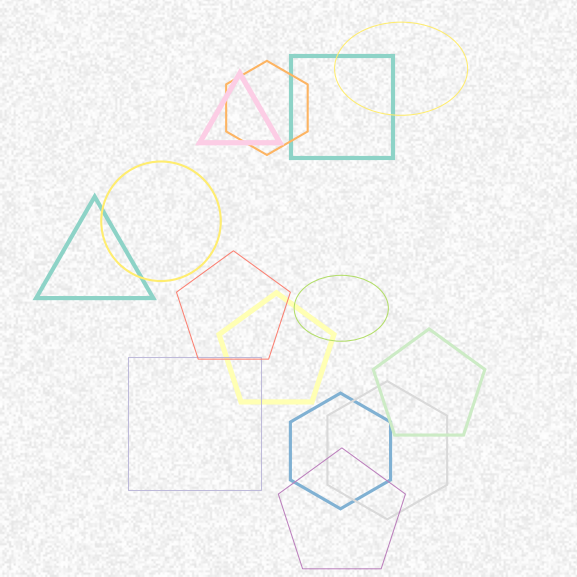[{"shape": "square", "thickness": 2, "radius": 0.44, "center": [0.592, 0.813]}, {"shape": "triangle", "thickness": 2, "radius": 0.59, "center": [0.164, 0.542]}, {"shape": "pentagon", "thickness": 2.5, "radius": 0.52, "center": [0.479, 0.388]}, {"shape": "square", "thickness": 0.5, "radius": 0.58, "center": [0.337, 0.266]}, {"shape": "pentagon", "thickness": 0.5, "radius": 0.52, "center": [0.404, 0.461]}, {"shape": "hexagon", "thickness": 1.5, "radius": 0.5, "center": [0.59, 0.218]}, {"shape": "hexagon", "thickness": 1, "radius": 0.41, "center": [0.462, 0.812]}, {"shape": "oval", "thickness": 0.5, "radius": 0.41, "center": [0.591, 0.465]}, {"shape": "triangle", "thickness": 2.5, "radius": 0.4, "center": [0.415, 0.792]}, {"shape": "hexagon", "thickness": 1, "radius": 0.6, "center": [0.671, 0.219]}, {"shape": "pentagon", "thickness": 0.5, "radius": 0.58, "center": [0.592, 0.108]}, {"shape": "pentagon", "thickness": 1.5, "radius": 0.51, "center": [0.743, 0.328]}, {"shape": "oval", "thickness": 0.5, "radius": 0.58, "center": [0.695, 0.88]}, {"shape": "circle", "thickness": 1, "radius": 0.52, "center": [0.279, 0.616]}]